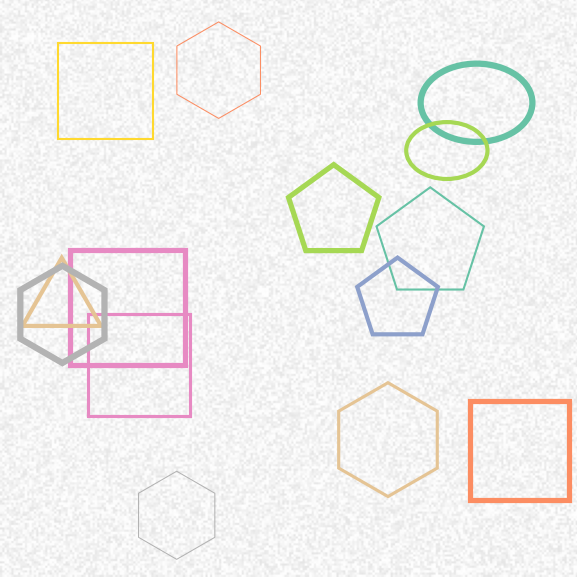[{"shape": "oval", "thickness": 3, "radius": 0.48, "center": [0.825, 0.821]}, {"shape": "pentagon", "thickness": 1, "radius": 0.49, "center": [0.745, 0.577]}, {"shape": "square", "thickness": 2.5, "radius": 0.43, "center": [0.9, 0.219]}, {"shape": "hexagon", "thickness": 0.5, "radius": 0.42, "center": [0.379, 0.878]}, {"shape": "pentagon", "thickness": 2, "radius": 0.37, "center": [0.688, 0.48]}, {"shape": "square", "thickness": 2.5, "radius": 0.5, "center": [0.221, 0.467]}, {"shape": "square", "thickness": 1.5, "radius": 0.44, "center": [0.241, 0.367]}, {"shape": "oval", "thickness": 2, "radius": 0.35, "center": [0.774, 0.738]}, {"shape": "pentagon", "thickness": 2.5, "radius": 0.41, "center": [0.578, 0.632]}, {"shape": "square", "thickness": 1, "radius": 0.41, "center": [0.183, 0.842]}, {"shape": "triangle", "thickness": 2, "radius": 0.39, "center": [0.107, 0.474]}, {"shape": "hexagon", "thickness": 1.5, "radius": 0.49, "center": [0.672, 0.238]}, {"shape": "hexagon", "thickness": 3, "radius": 0.42, "center": [0.108, 0.455]}, {"shape": "hexagon", "thickness": 0.5, "radius": 0.38, "center": [0.306, 0.107]}]